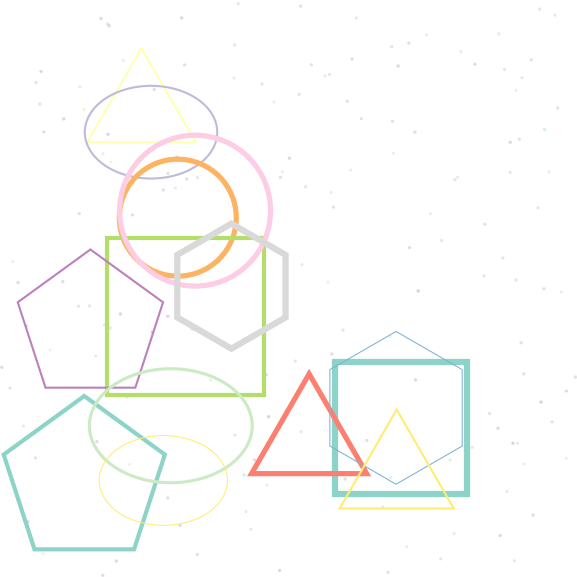[{"shape": "pentagon", "thickness": 2, "radius": 0.73, "center": [0.146, 0.167]}, {"shape": "square", "thickness": 3, "radius": 0.57, "center": [0.694, 0.258]}, {"shape": "triangle", "thickness": 1, "radius": 0.54, "center": [0.245, 0.807]}, {"shape": "oval", "thickness": 1, "radius": 0.57, "center": [0.261, 0.77]}, {"shape": "triangle", "thickness": 2.5, "radius": 0.58, "center": [0.535, 0.237]}, {"shape": "hexagon", "thickness": 0.5, "radius": 0.66, "center": [0.686, 0.293]}, {"shape": "circle", "thickness": 2.5, "radius": 0.51, "center": [0.308, 0.622]}, {"shape": "square", "thickness": 2, "radius": 0.68, "center": [0.322, 0.451]}, {"shape": "circle", "thickness": 2.5, "radius": 0.65, "center": [0.338, 0.634]}, {"shape": "hexagon", "thickness": 3, "radius": 0.54, "center": [0.401, 0.504]}, {"shape": "pentagon", "thickness": 1, "radius": 0.66, "center": [0.157, 0.435]}, {"shape": "oval", "thickness": 1.5, "radius": 0.7, "center": [0.296, 0.262]}, {"shape": "oval", "thickness": 0.5, "radius": 0.56, "center": [0.283, 0.167]}, {"shape": "triangle", "thickness": 1, "radius": 0.57, "center": [0.687, 0.176]}]